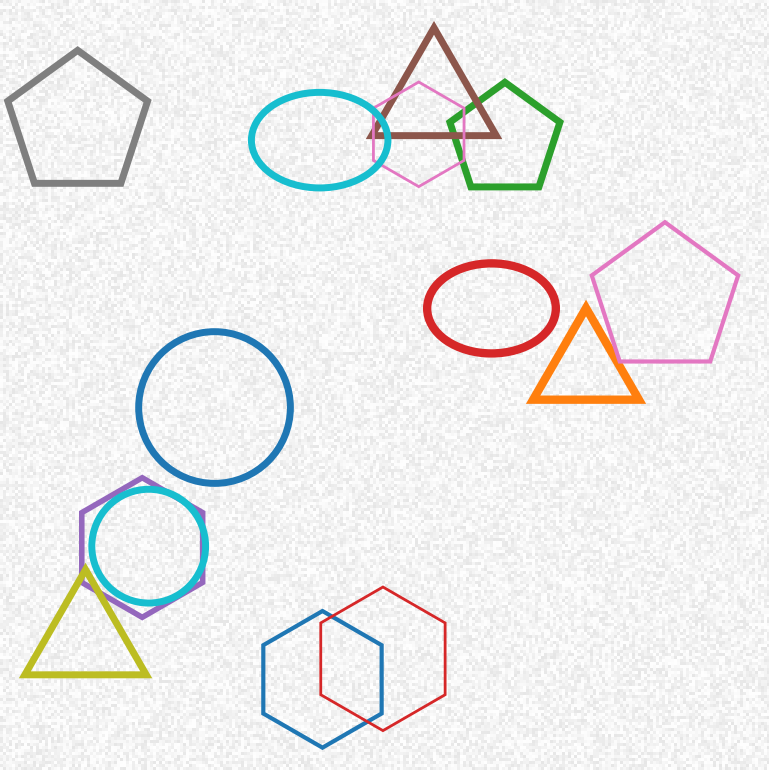[{"shape": "hexagon", "thickness": 1.5, "radius": 0.44, "center": [0.419, 0.118]}, {"shape": "circle", "thickness": 2.5, "radius": 0.49, "center": [0.279, 0.471]}, {"shape": "triangle", "thickness": 3, "radius": 0.4, "center": [0.761, 0.521]}, {"shape": "pentagon", "thickness": 2.5, "radius": 0.38, "center": [0.656, 0.818]}, {"shape": "oval", "thickness": 3, "radius": 0.42, "center": [0.638, 0.599]}, {"shape": "hexagon", "thickness": 1, "radius": 0.47, "center": [0.497, 0.144]}, {"shape": "hexagon", "thickness": 2, "radius": 0.45, "center": [0.185, 0.289]}, {"shape": "triangle", "thickness": 2.5, "radius": 0.47, "center": [0.564, 0.871]}, {"shape": "pentagon", "thickness": 1.5, "radius": 0.5, "center": [0.864, 0.611]}, {"shape": "hexagon", "thickness": 1, "radius": 0.34, "center": [0.544, 0.826]}, {"shape": "pentagon", "thickness": 2.5, "radius": 0.48, "center": [0.101, 0.839]}, {"shape": "triangle", "thickness": 2.5, "radius": 0.46, "center": [0.111, 0.169]}, {"shape": "oval", "thickness": 2.5, "radius": 0.44, "center": [0.415, 0.818]}, {"shape": "circle", "thickness": 2.5, "radius": 0.37, "center": [0.193, 0.291]}]